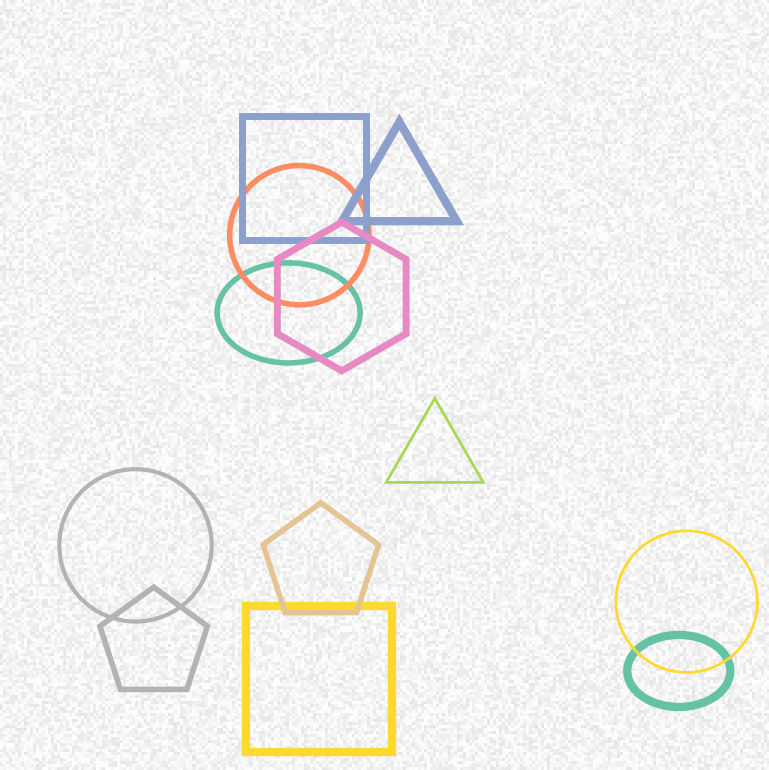[{"shape": "oval", "thickness": 3, "radius": 0.33, "center": [0.882, 0.129]}, {"shape": "oval", "thickness": 2, "radius": 0.46, "center": [0.375, 0.594]}, {"shape": "circle", "thickness": 2, "radius": 0.45, "center": [0.389, 0.695]}, {"shape": "square", "thickness": 2.5, "radius": 0.4, "center": [0.395, 0.769]}, {"shape": "triangle", "thickness": 3, "radius": 0.43, "center": [0.519, 0.756]}, {"shape": "hexagon", "thickness": 2.5, "radius": 0.48, "center": [0.444, 0.615]}, {"shape": "triangle", "thickness": 1, "radius": 0.36, "center": [0.565, 0.41]}, {"shape": "square", "thickness": 3, "radius": 0.48, "center": [0.414, 0.118]}, {"shape": "circle", "thickness": 1, "radius": 0.46, "center": [0.892, 0.219]}, {"shape": "pentagon", "thickness": 2, "radius": 0.39, "center": [0.417, 0.268]}, {"shape": "pentagon", "thickness": 2, "radius": 0.37, "center": [0.2, 0.164]}, {"shape": "circle", "thickness": 1.5, "radius": 0.49, "center": [0.176, 0.292]}]